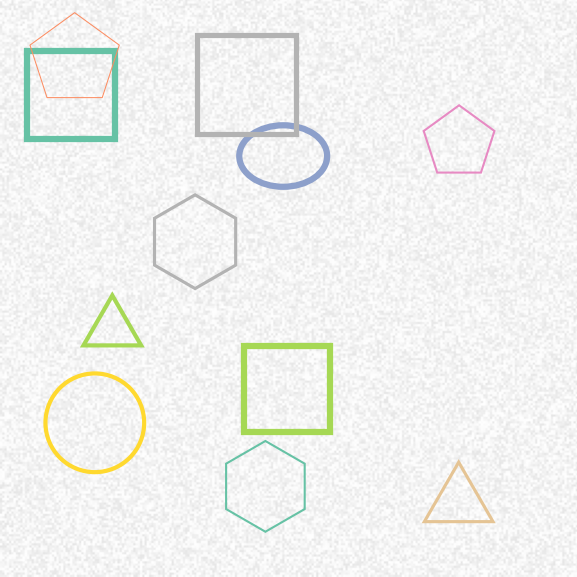[{"shape": "square", "thickness": 3, "radius": 0.38, "center": [0.123, 0.834]}, {"shape": "hexagon", "thickness": 1, "radius": 0.39, "center": [0.46, 0.157]}, {"shape": "pentagon", "thickness": 0.5, "radius": 0.41, "center": [0.129, 0.896]}, {"shape": "oval", "thickness": 3, "radius": 0.38, "center": [0.49, 0.729]}, {"shape": "pentagon", "thickness": 1, "radius": 0.32, "center": [0.795, 0.752]}, {"shape": "square", "thickness": 3, "radius": 0.37, "center": [0.497, 0.325]}, {"shape": "triangle", "thickness": 2, "radius": 0.29, "center": [0.194, 0.43]}, {"shape": "circle", "thickness": 2, "radius": 0.43, "center": [0.164, 0.267]}, {"shape": "triangle", "thickness": 1.5, "radius": 0.34, "center": [0.794, 0.13]}, {"shape": "square", "thickness": 2.5, "radius": 0.43, "center": [0.427, 0.853]}, {"shape": "hexagon", "thickness": 1.5, "radius": 0.41, "center": [0.338, 0.581]}]